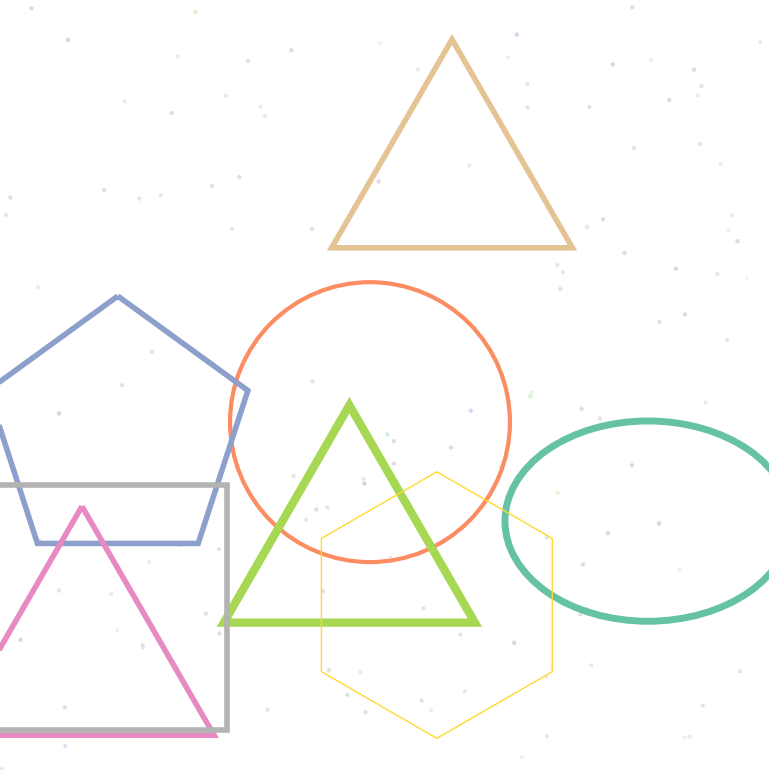[{"shape": "oval", "thickness": 2.5, "radius": 0.93, "center": [0.842, 0.323]}, {"shape": "circle", "thickness": 1.5, "radius": 0.91, "center": [0.481, 0.452]}, {"shape": "pentagon", "thickness": 2, "radius": 0.89, "center": [0.153, 0.438]}, {"shape": "triangle", "thickness": 2, "radius": 0.99, "center": [0.106, 0.144]}, {"shape": "triangle", "thickness": 3, "radius": 0.94, "center": [0.454, 0.286]}, {"shape": "hexagon", "thickness": 0.5, "radius": 0.87, "center": [0.567, 0.214]}, {"shape": "triangle", "thickness": 2, "radius": 0.9, "center": [0.587, 0.768]}, {"shape": "square", "thickness": 2, "radius": 0.8, "center": [0.135, 0.211]}]